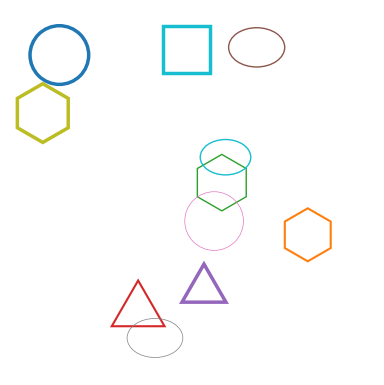[{"shape": "circle", "thickness": 2.5, "radius": 0.38, "center": [0.154, 0.857]}, {"shape": "hexagon", "thickness": 1.5, "radius": 0.34, "center": [0.799, 0.39]}, {"shape": "hexagon", "thickness": 1, "radius": 0.37, "center": [0.576, 0.526]}, {"shape": "triangle", "thickness": 1.5, "radius": 0.4, "center": [0.359, 0.192]}, {"shape": "triangle", "thickness": 2.5, "radius": 0.33, "center": [0.53, 0.248]}, {"shape": "oval", "thickness": 1, "radius": 0.36, "center": [0.667, 0.877]}, {"shape": "circle", "thickness": 0.5, "radius": 0.38, "center": [0.556, 0.426]}, {"shape": "oval", "thickness": 0.5, "radius": 0.36, "center": [0.403, 0.122]}, {"shape": "hexagon", "thickness": 2.5, "radius": 0.38, "center": [0.111, 0.706]}, {"shape": "square", "thickness": 2.5, "radius": 0.3, "center": [0.484, 0.87]}, {"shape": "oval", "thickness": 1, "radius": 0.33, "center": [0.586, 0.592]}]